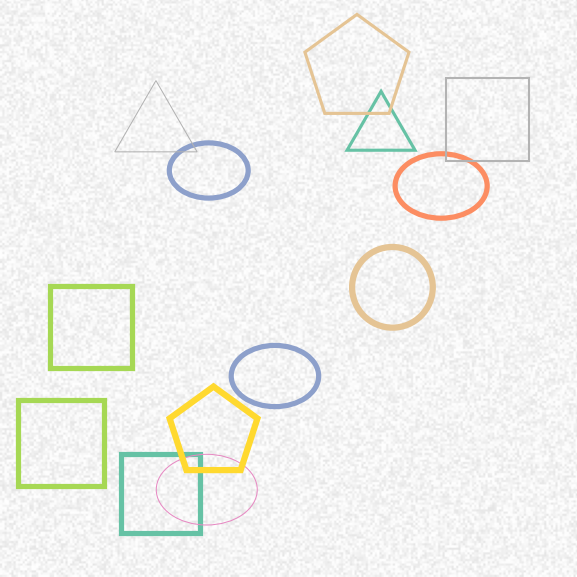[{"shape": "triangle", "thickness": 1.5, "radius": 0.34, "center": [0.66, 0.773]}, {"shape": "square", "thickness": 2.5, "radius": 0.34, "center": [0.278, 0.145]}, {"shape": "oval", "thickness": 2.5, "radius": 0.4, "center": [0.764, 0.677]}, {"shape": "oval", "thickness": 2.5, "radius": 0.38, "center": [0.476, 0.348]}, {"shape": "oval", "thickness": 2.5, "radius": 0.34, "center": [0.361, 0.704]}, {"shape": "oval", "thickness": 0.5, "radius": 0.44, "center": [0.358, 0.151]}, {"shape": "square", "thickness": 2.5, "radius": 0.36, "center": [0.158, 0.433]}, {"shape": "square", "thickness": 2.5, "radius": 0.37, "center": [0.106, 0.232]}, {"shape": "pentagon", "thickness": 3, "radius": 0.4, "center": [0.37, 0.25]}, {"shape": "pentagon", "thickness": 1.5, "radius": 0.47, "center": [0.618, 0.879]}, {"shape": "circle", "thickness": 3, "radius": 0.35, "center": [0.68, 0.502]}, {"shape": "square", "thickness": 1, "radius": 0.36, "center": [0.844, 0.792]}, {"shape": "triangle", "thickness": 0.5, "radius": 0.41, "center": [0.27, 0.777]}]